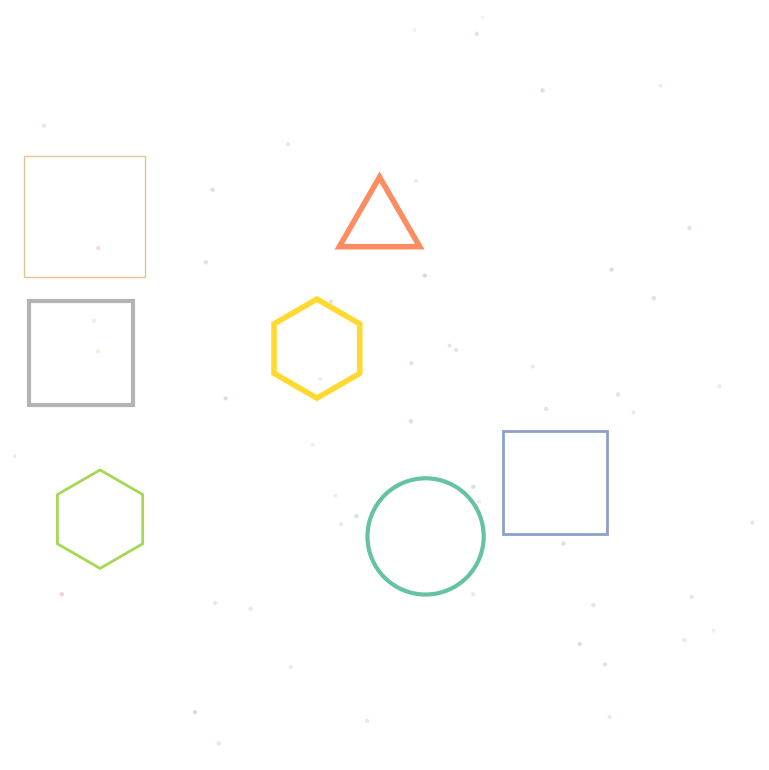[{"shape": "circle", "thickness": 1.5, "radius": 0.38, "center": [0.553, 0.303]}, {"shape": "triangle", "thickness": 2, "radius": 0.3, "center": [0.493, 0.71]}, {"shape": "square", "thickness": 1, "radius": 0.34, "center": [0.721, 0.373]}, {"shape": "hexagon", "thickness": 1, "radius": 0.32, "center": [0.13, 0.326]}, {"shape": "hexagon", "thickness": 2, "radius": 0.32, "center": [0.412, 0.547]}, {"shape": "square", "thickness": 0.5, "radius": 0.39, "center": [0.109, 0.719]}, {"shape": "square", "thickness": 1.5, "radius": 0.34, "center": [0.105, 0.542]}]